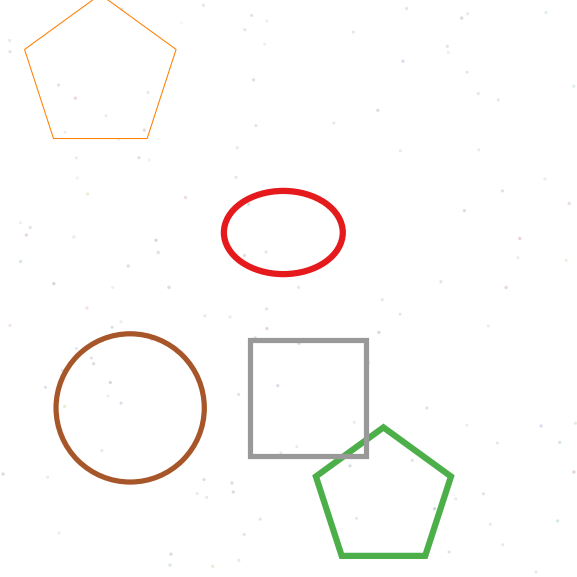[{"shape": "oval", "thickness": 3, "radius": 0.51, "center": [0.491, 0.597]}, {"shape": "pentagon", "thickness": 3, "radius": 0.61, "center": [0.664, 0.136]}, {"shape": "pentagon", "thickness": 0.5, "radius": 0.69, "center": [0.174, 0.871]}, {"shape": "circle", "thickness": 2.5, "radius": 0.64, "center": [0.225, 0.293]}, {"shape": "square", "thickness": 2.5, "radius": 0.5, "center": [0.534, 0.309]}]